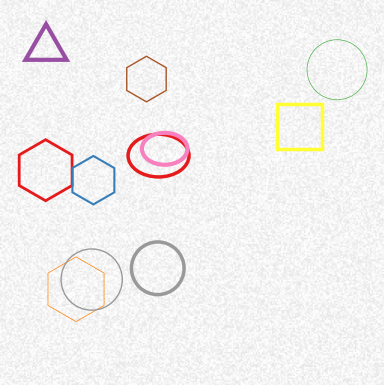[{"shape": "hexagon", "thickness": 2, "radius": 0.4, "center": [0.119, 0.558]}, {"shape": "oval", "thickness": 2.5, "radius": 0.4, "center": [0.412, 0.596]}, {"shape": "hexagon", "thickness": 1.5, "radius": 0.31, "center": [0.243, 0.532]}, {"shape": "circle", "thickness": 0.5, "radius": 0.39, "center": [0.876, 0.819]}, {"shape": "triangle", "thickness": 3, "radius": 0.31, "center": [0.12, 0.875]}, {"shape": "hexagon", "thickness": 0.5, "radius": 0.42, "center": [0.197, 0.249]}, {"shape": "square", "thickness": 2.5, "radius": 0.29, "center": [0.778, 0.671]}, {"shape": "hexagon", "thickness": 1, "radius": 0.3, "center": [0.38, 0.795]}, {"shape": "oval", "thickness": 3, "radius": 0.3, "center": [0.428, 0.614]}, {"shape": "circle", "thickness": 1, "radius": 0.4, "center": [0.238, 0.274]}, {"shape": "circle", "thickness": 2.5, "radius": 0.34, "center": [0.41, 0.303]}]